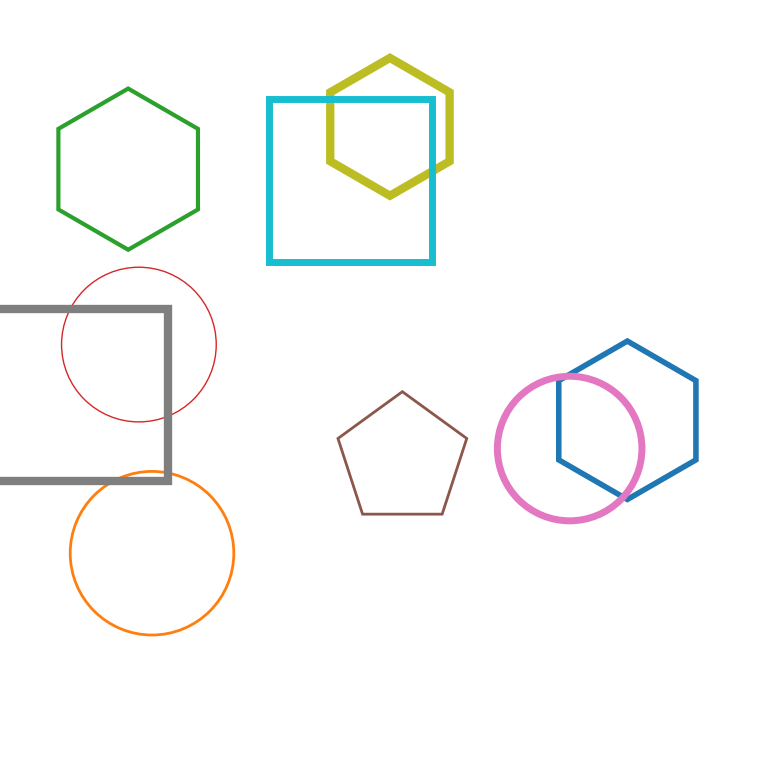[{"shape": "hexagon", "thickness": 2, "radius": 0.51, "center": [0.815, 0.454]}, {"shape": "circle", "thickness": 1, "radius": 0.53, "center": [0.197, 0.282]}, {"shape": "hexagon", "thickness": 1.5, "radius": 0.52, "center": [0.166, 0.78]}, {"shape": "circle", "thickness": 0.5, "radius": 0.5, "center": [0.18, 0.553]}, {"shape": "pentagon", "thickness": 1, "radius": 0.44, "center": [0.523, 0.403]}, {"shape": "circle", "thickness": 2.5, "radius": 0.47, "center": [0.74, 0.417]}, {"shape": "square", "thickness": 3, "radius": 0.56, "center": [0.106, 0.487]}, {"shape": "hexagon", "thickness": 3, "radius": 0.45, "center": [0.506, 0.835]}, {"shape": "square", "thickness": 2.5, "radius": 0.53, "center": [0.455, 0.766]}]